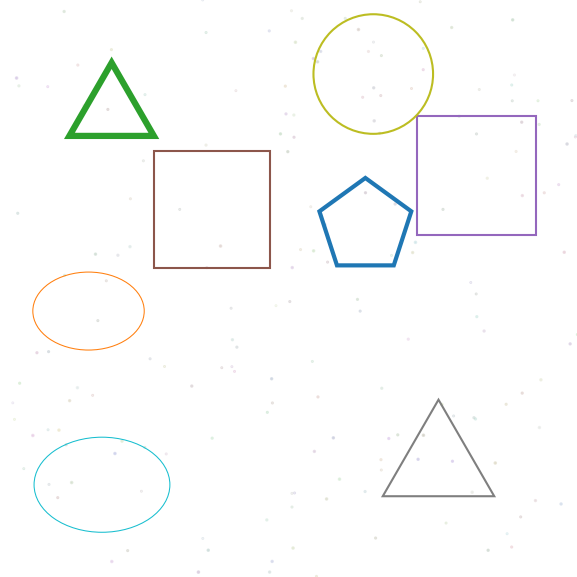[{"shape": "pentagon", "thickness": 2, "radius": 0.42, "center": [0.633, 0.607]}, {"shape": "oval", "thickness": 0.5, "radius": 0.48, "center": [0.153, 0.461]}, {"shape": "triangle", "thickness": 3, "radius": 0.42, "center": [0.193, 0.806]}, {"shape": "square", "thickness": 1, "radius": 0.51, "center": [0.825, 0.695]}, {"shape": "square", "thickness": 1, "radius": 0.5, "center": [0.367, 0.636]}, {"shape": "triangle", "thickness": 1, "radius": 0.56, "center": [0.759, 0.196]}, {"shape": "circle", "thickness": 1, "radius": 0.52, "center": [0.646, 0.871]}, {"shape": "oval", "thickness": 0.5, "radius": 0.59, "center": [0.177, 0.16]}]